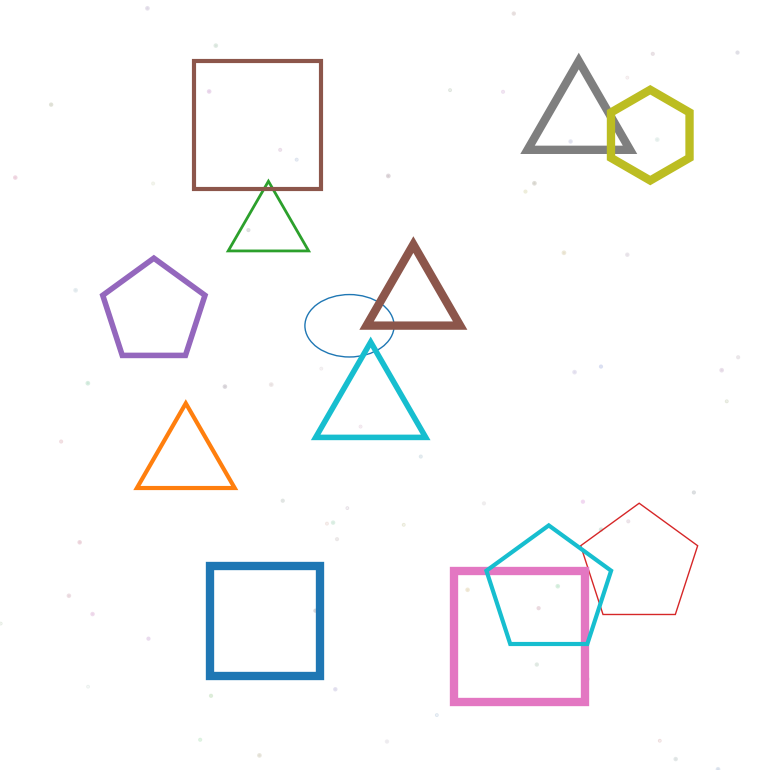[{"shape": "oval", "thickness": 0.5, "radius": 0.29, "center": [0.454, 0.577]}, {"shape": "square", "thickness": 3, "radius": 0.36, "center": [0.344, 0.194]}, {"shape": "triangle", "thickness": 1.5, "radius": 0.37, "center": [0.241, 0.403]}, {"shape": "triangle", "thickness": 1, "radius": 0.3, "center": [0.349, 0.704]}, {"shape": "pentagon", "thickness": 0.5, "radius": 0.4, "center": [0.83, 0.267]}, {"shape": "pentagon", "thickness": 2, "radius": 0.35, "center": [0.2, 0.595]}, {"shape": "square", "thickness": 1.5, "radius": 0.41, "center": [0.334, 0.837]}, {"shape": "triangle", "thickness": 3, "radius": 0.35, "center": [0.537, 0.612]}, {"shape": "square", "thickness": 3, "radius": 0.43, "center": [0.675, 0.173]}, {"shape": "triangle", "thickness": 3, "radius": 0.38, "center": [0.752, 0.844]}, {"shape": "hexagon", "thickness": 3, "radius": 0.29, "center": [0.844, 0.824]}, {"shape": "pentagon", "thickness": 1.5, "radius": 0.43, "center": [0.713, 0.233]}, {"shape": "triangle", "thickness": 2, "radius": 0.41, "center": [0.481, 0.473]}]